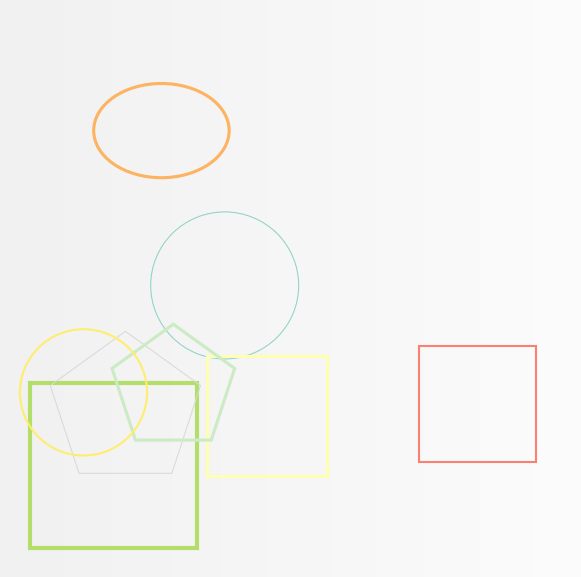[{"shape": "circle", "thickness": 0.5, "radius": 0.64, "center": [0.387, 0.505]}, {"shape": "square", "thickness": 1.5, "radius": 0.52, "center": [0.459, 0.279]}, {"shape": "square", "thickness": 1, "radius": 0.5, "center": [0.822, 0.299]}, {"shape": "oval", "thickness": 1.5, "radius": 0.58, "center": [0.278, 0.773]}, {"shape": "square", "thickness": 2, "radius": 0.72, "center": [0.195, 0.193]}, {"shape": "pentagon", "thickness": 0.5, "radius": 0.68, "center": [0.216, 0.29]}, {"shape": "pentagon", "thickness": 1.5, "radius": 0.55, "center": [0.298, 0.327]}, {"shape": "circle", "thickness": 1, "radius": 0.55, "center": [0.144, 0.32]}]